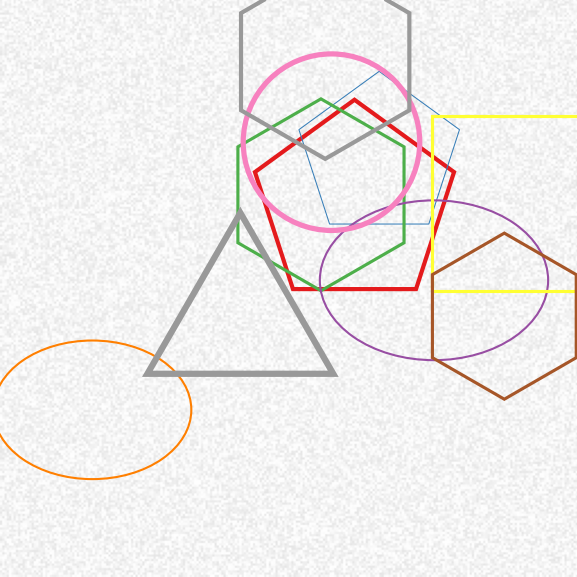[{"shape": "pentagon", "thickness": 2, "radius": 0.91, "center": [0.614, 0.645]}, {"shape": "pentagon", "thickness": 0.5, "radius": 0.73, "center": [0.657, 0.729]}, {"shape": "hexagon", "thickness": 1.5, "radius": 0.83, "center": [0.556, 0.662]}, {"shape": "oval", "thickness": 1, "radius": 0.99, "center": [0.751, 0.514]}, {"shape": "oval", "thickness": 1, "radius": 0.86, "center": [0.16, 0.289]}, {"shape": "square", "thickness": 1.5, "radius": 0.76, "center": [0.899, 0.647]}, {"shape": "hexagon", "thickness": 1.5, "radius": 0.72, "center": [0.873, 0.452]}, {"shape": "circle", "thickness": 2.5, "radius": 0.76, "center": [0.574, 0.753]}, {"shape": "hexagon", "thickness": 2, "radius": 0.84, "center": [0.563, 0.892]}, {"shape": "triangle", "thickness": 3, "radius": 0.93, "center": [0.416, 0.445]}]